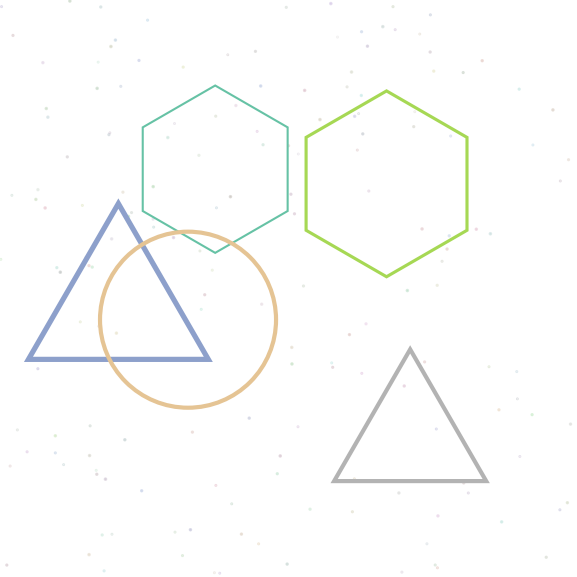[{"shape": "hexagon", "thickness": 1, "radius": 0.72, "center": [0.373, 0.706]}, {"shape": "triangle", "thickness": 2.5, "radius": 0.9, "center": [0.205, 0.467]}, {"shape": "hexagon", "thickness": 1.5, "radius": 0.8, "center": [0.669, 0.681]}, {"shape": "circle", "thickness": 2, "radius": 0.76, "center": [0.326, 0.446]}, {"shape": "triangle", "thickness": 2, "radius": 0.76, "center": [0.71, 0.242]}]